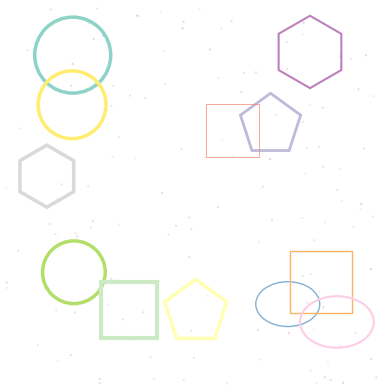[{"shape": "circle", "thickness": 2.5, "radius": 0.49, "center": [0.189, 0.857]}, {"shape": "pentagon", "thickness": 2.5, "radius": 0.42, "center": [0.508, 0.19]}, {"shape": "pentagon", "thickness": 2, "radius": 0.41, "center": [0.703, 0.676]}, {"shape": "square", "thickness": 0.5, "radius": 0.35, "center": [0.605, 0.66]}, {"shape": "oval", "thickness": 1, "radius": 0.42, "center": [0.747, 0.21]}, {"shape": "square", "thickness": 1, "radius": 0.4, "center": [0.834, 0.267]}, {"shape": "circle", "thickness": 2.5, "radius": 0.41, "center": [0.192, 0.293]}, {"shape": "oval", "thickness": 1.5, "radius": 0.48, "center": [0.875, 0.164]}, {"shape": "hexagon", "thickness": 2.5, "radius": 0.4, "center": [0.122, 0.542]}, {"shape": "hexagon", "thickness": 1.5, "radius": 0.47, "center": [0.805, 0.865]}, {"shape": "square", "thickness": 3, "radius": 0.36, "center": [0.336, 0.195]}, {"shape": "circle", "thickness": 2.5, "radius": 0.44, "center": [0.187, 0.728]}]